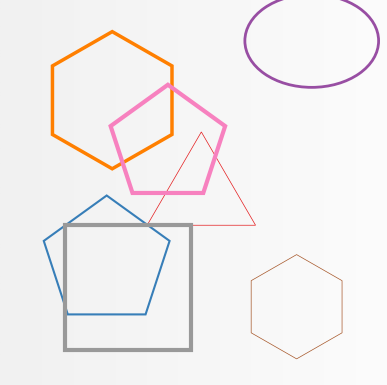[{"shape": "triangle", "thickness": 0.5, "radius": 0.81, "center": [0.52, 0.496]}, {"shape": "pentagon", "thickness": 1.5, "radius": 0.85, "center": [0.275, 0.321]}, {"shape": "oval", "thickness": 2, "radius": 0.86, "center": [0.804, 0.894]}, {"shape": "hexagon", "thickness": 2.5, "radius": 0.89, "center": [0.29, 0.74]}, {"shape": "hexagon", "thickness": 0.5, "radius": 0.68, "center": [0.765, 0.203]}, {"shape": "pentagon", "thickness": 3, "radius": 0.78, "center": [0.433, 0.624]}, {"shape": "square", "thickness": 3, "radius": 0.81, "center": [0.331, 0.254]}]